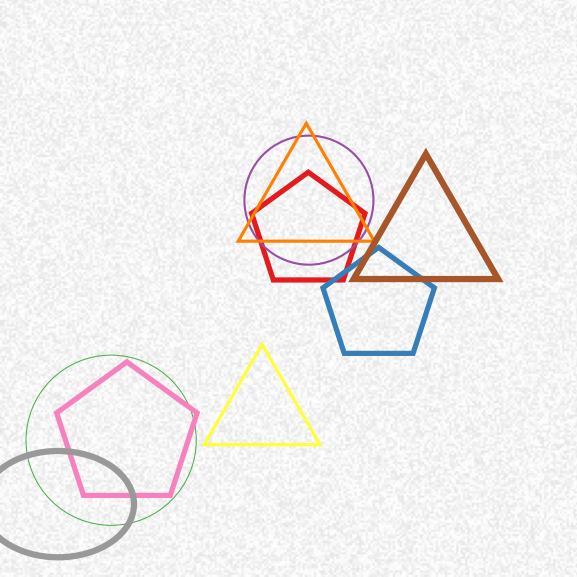[{"shape": "pentagon", "thickness": 2.5, "radius": 0.52, "center": [0.534, 0.598]}, {"shape": "pentagon", "thickness": 2.5, "radius": 0.51, "center": [0.656, 0.469]}, {"shape": "circle", "thickness": 0.5, "radius": 0.74, "center": [0.192, 0.237]}, {"shape": "circle", "thickness": 1, "radius": 0.56, "center": [0.535, 0.653]}, {"shape": "triangle", "thickness": 1.5, "radius": 0.68, "center": [0.53, 0.65]}, {"shape": "triangle", "thickness": 1.5, "radius": 0.58, "center": [0.454, 0.287]}, {"shape": "triangle", "thickness": 3, "radius": 0.72, "center": [0.737, 0.588]}, {"shape": "pentagon", "thickness": 2.5, "radius": 0.64, "center": [0.22, 0.245]}, {"shape": "oval", "thickness": 3, "radius": 0.66, "center": [0.101, 0.126]}]